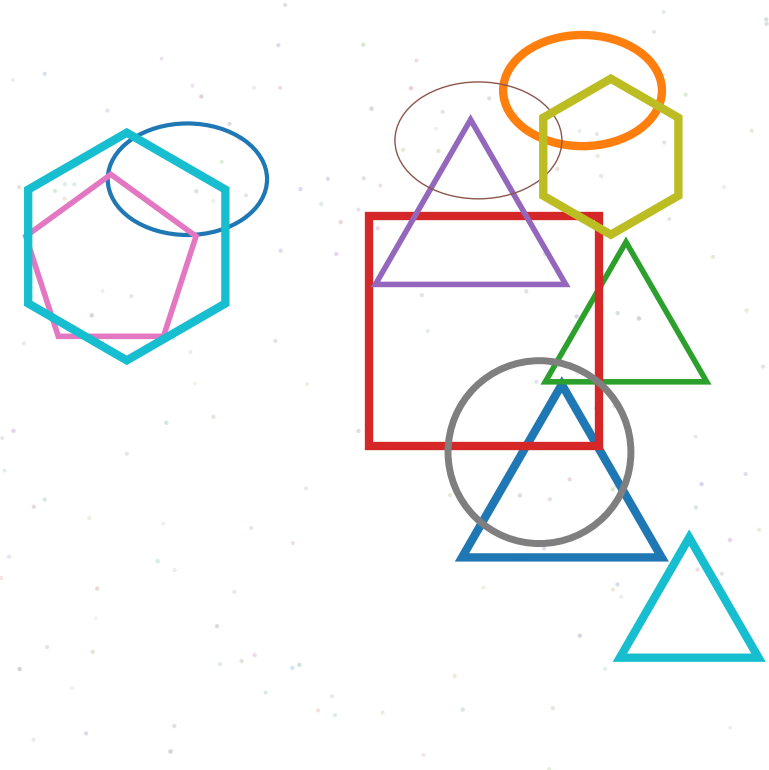[{"shape": "triangle", "thickness": 3, "radius": 0.75, "center": [0.73, 0.351]}, {"shape": "oval", "thickness": 1.5, "radius": 0.52, "center": [0.243, 0.767]}, {"shape": "oval", "thickness": 3, "radius": 0.52, "center": [0.757, 0.882]}, {"shape": "triangle", "thickness": 2, "radius": 0.61, "center": [0.813, 0.565]}, {"shape": "square", "thickness": 3, "radius": 0.75, "center": [0.629, 0.57]}, {"shape": "triangle", "thickness": 2, "radius": 0.71, "center": [0.611, 0.702]}, {"shape": "oval", "thickness": 0.5, "radius": 0.54, "center": [0.621, 0.818]}, {"shape": "pentagon", "thickness": 2, "radius": 0.58, "center": [0.144, 0.657]}, {"shape": "circle", "thickness": 2.5, "radius": 0.59, "center": [0.701, 0.413]}, {"shape": "hexagon", "thickness": 3, "radius": 0.51, "center": [0.793, 0.797]}, {"shape": "hexagon", "thickness": 3, "radius": 0.74, "center": [0.165, 0.68]}, {"shape": "triangle", "thickness": 3, "radius": 0.52, "center": [0.895, 0.198]}]